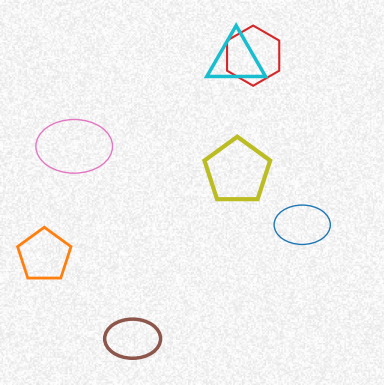[{"shape": "oval", "thickness": 1, "radius": 0.37, "center": [0.785, 0.416]}, {"shape": "pentagon", "thickness": 2, "radius": 0.36, "center": [0.115, 0.337]}, {"shape": "hexagon", "thickness": 1.5, "radius": 0.39, "center": [0.658, 0.855]}, {"shape": "oval", "thickness": 2.5, "radius": 0.36, "center": [0.345, 0.12]}, {"shape": "oval", "thickness": 1, "radius": 0.5, "center": [0.193, 0.62]}, {"shape": "pentagon", "thickness": 3, "radius": 0.45, "center": [0.616, 0.555]}, {"shape": "triangle", "thickness": 2.5, "radius": 0.44, "center": [0.613, 0.845]}]